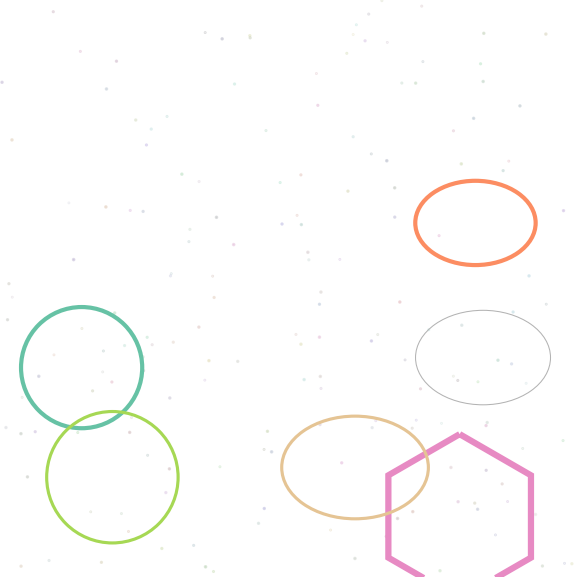[{"shape": "circle", "thickness": 2, "radius": 0.52, "center": [0.141, 0.363]}, {"shape": "oval", "thickness": 2, "radius": 0.52, "center": [0.823, 0.613]}, {"shape": "hexagon", "thickness": 3, "radius": 0.71, "center": [0.796, 0.105]}, {"shape": "circle", "thickness": 1.5, "radius": 0.57, "center": [0.195, 0.173]}, {"shape": "oval", "thickness": 1.5, "radius": 0.63, "center": [0.615, 0.19]}, {"shape": "oval", "thickness": 0.5, "radius": 0.58, "center": [0.836, 0.38]}]